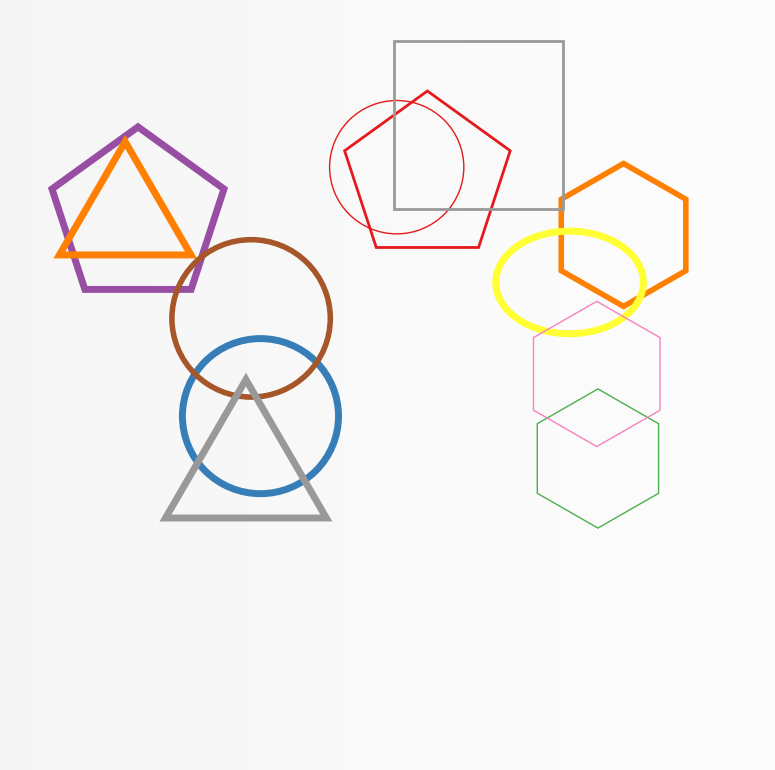[{"shape": "pentagon", "thickness": 1, "radius": 0.56, "center": [0.552, 0.769]}, {"shape": "circle", "thickness": 0.5, "radius": 0.43, "center": [0.512, 0.783]}, {"shape": "circle", "thickness": 2.5, "radius": 0.5, "center": [0.336, 0.46]}, {"shape": "hexagon", "thickness": 0.5, "radius": 0.45, "center": [0.772, 0.405]}, {"shape": "pentagon", "thickness": 2.5, "radius": 0.58, "center": [0.178, 0.719]}, {"shape": "triangle", "thickness": 2.5, "radius": 0.49, "center": [0.162, 0.718]}, {"shape": "hexagon", "thickness": 2, "radius": 0.46, "center": [0.805, 0.695]}, {"shape": "oval", "thickness": 2.5, "radius": 0.48, "center": [0.735, 0.633]}, {"shape": "circle", "thickness": 2, "radius": 0.51, "center": [0.324, 0.587]}, {"shape": "hexagon", "thickness": 0.5, "radius": 0.47, "center": [0.77, 0.514]}, {"shape": "triangle", "thickness": 2.5, "radius": 0.6, "center": [0.317, 0.387]}, {"shape": "square", "thickness": 1, "radius": 0.55, "center": [0.618, 0.838]}]